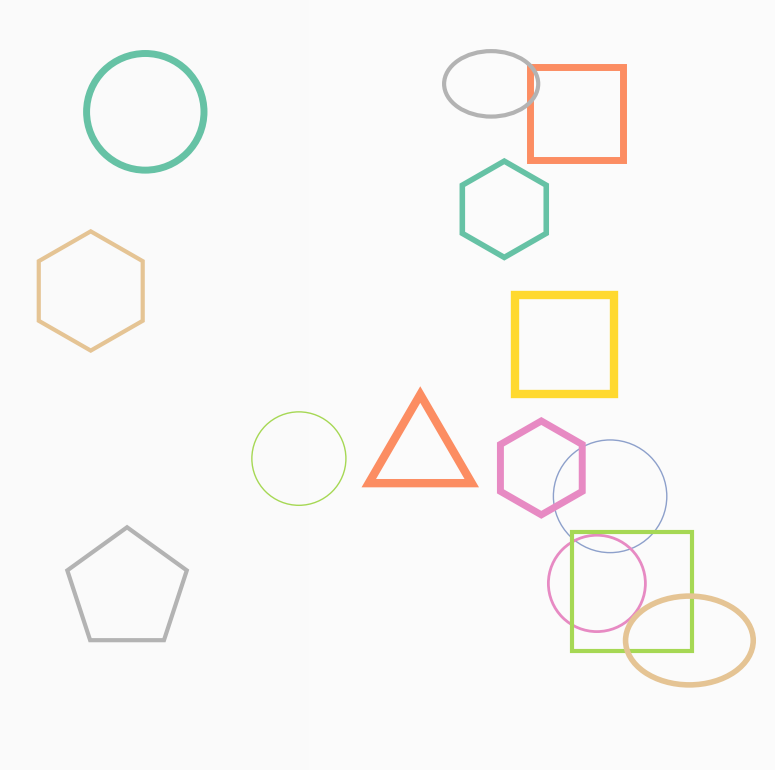[{"shape": "circle", "thickness": 2.5, "radius": 0.38, "center": [0.187, 0.855]}, {"shape": "hexagon", "thickness": 2, "radius": 0.31, "center": [0.651, 0.728]}, {"shape": "triangle", "thickness": 3, "radius": 0.38, "center": [0.542, 0.411]}, {"shape": "square", "thickness": 2.5, "radius": 0.3, "center": [0.744, 0.853]}, {"shape": "circle", "thickness": 0.5, "radius": 0.37, "center": [0.787, 0.355]}, {"shape": "circle", "thickness": 1, "radius": 0.31, "center": [0.77, 0.242]}, {"shape": "hexagon", "thickness": 2.5, "radius": 0.3, "center": [0.698, 0.392]}, {"shape": "circle", "thickness": 0.5, "radius": 0.3, "center": [0.386, 0.404]}, {"shape": "square", "thickness": 1.5, "radius": 0.39, "center": [0.815, 0.231]}, {"shape": "square", "thickness": 3, "radius": 0.32, "center": [0.729, 0.552]}, {"shape": "oval", "thickness": 2, "radius": 0.41, "center": [0.89, 0.168]}, {"shape": "hexagon", "thickness": 1.5, "radius": 0.39, "center": [0.117, 0.622]}, {"shape": "pentagon", "thickness": 1.5, "radius": 0.41, "center": [0.164, 0.234]}, {"shape": "oval", "thickness": 1.5, "radius": 0.3, "center": [0.634, 0.891]}]